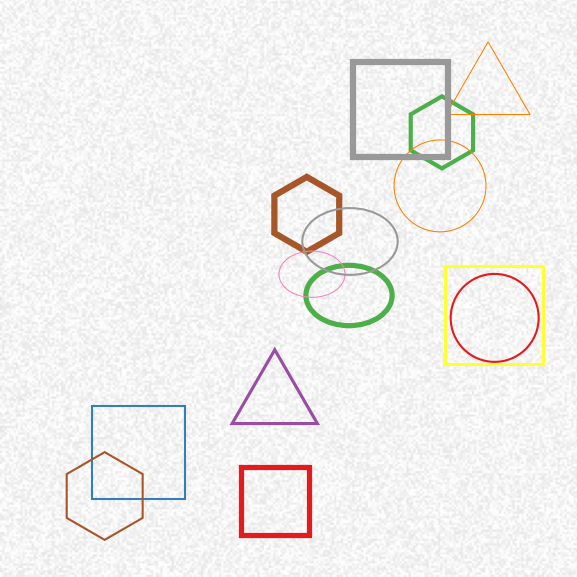[{"shape": "square", "thickness": 2.5, "radius": 0.29, "center": [0.477, 0.131]}, {"shape": "circle", "thickness": 1, "radius": 0.38, "center": [0.857, 0.449]}, {"shape": "square", "thickness": 1, "radius": 0.4, "center": [0.24, 0.216]}, {"shape": "oval", "thickness": 2.5, "radius": 0.37, "center": [0.604, 0.487]}, {"shape": "hexagon", "thickness": 2, "radius": 0.31, "center": [0.765, 0.77]}, {"shape": "triangle", "thickness": 1.5, "radius": 0.43, "center": [0.476, 0.308]}, {"shape": "circle", "thickness": 0.5, "radius": 0.4, "center": [0.762, 0.677]}, {"shape": "triangle", "thickness": 0.5, "radius": 0.42, "center": [0.845, 0.843]}, {"shape": "square", "thickness": 1.5, "radius": 0.43, "center": [0.855, 0.454]}, {"shape": "hexagon", "thickness": 3, "radius": 0.32, "center": [0.531, 0.628]}, {"shape": "hexagon", "thickness": 1, "radius": 0.38, "center": [0.181, 0.14]}, {"shape": "oval", "thickness": 0.5, "radius": 0.29, "center": [0.54, 0.524]}, {"shape": "oval", "thickness": 1, "radius": 0.41, "center": [0.606, 0.581]}, {"shape": "square", "thickness": 3, "radius": 0.41, "center": [0.693, 0.809]}]